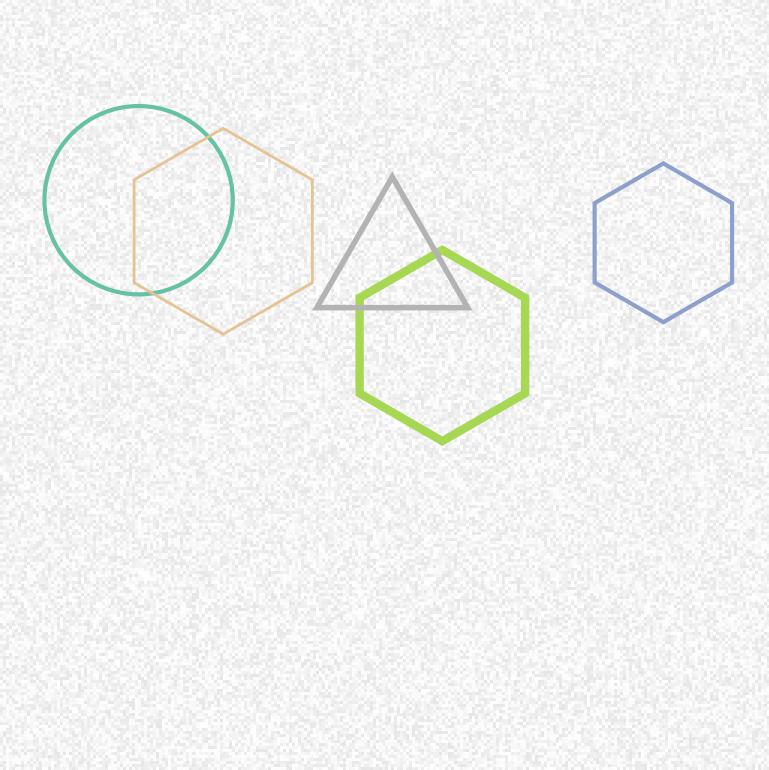[{"shape": "circle", "thickness": 1.5, "radius": 0.61, "center": [0.18, 0.74]}, {"shape": "hexagon", "thickness": 1.5, "radius": 0.52, "center": [0.862, 0.685]}, {"shape": "hexagon", "thickness": 3, "radius": 0.62, "center": [0.575, 0.551]}, {"shape": "hexagon", "thickness": 1, "radius": 0.67, "center": [0.29, 0.7]}, {"shape": "triangle", "thickness": 2, "radius": 0.57, "center": [0.509, 0.657]}]